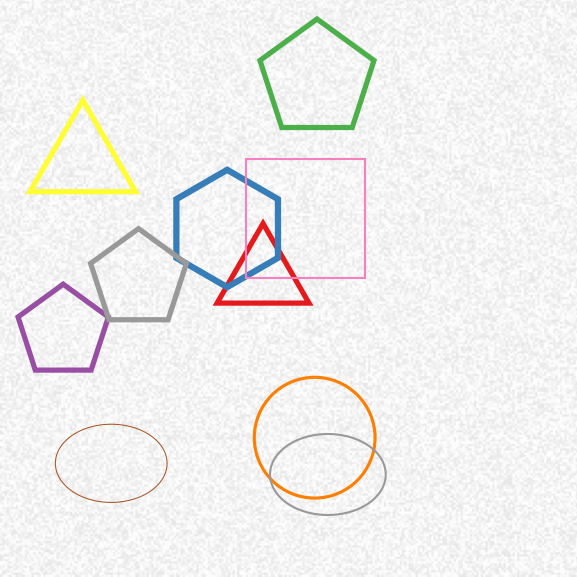[{"shape": "triangle", "thickness": 2.5, "radius": 0.46, "center": [0.455, 0.52]}, {"shape": "hexagon", "thickness": 3, "radius": 0.51, "center": [0.393, 0.603]}, {"shape": "pentagon", "thickness": 2.5, "radius": 0.52, "center": [0.549, 0.862]}, {"shape": "pentagon", "thickness": 2.5, "radius": 0.41, "center": [0.109, 0.425]}, {"shape": "circle", "thickness": 1.5, "radius": 0.52, "center": [0.545, 0.241]}, {"shape": "triangle", "thickness": 2.5, "radius": 0.53, "center": [0.143, 0.72]}, {"shape": "oval", "thickness": 0.5, "radius": 0.48, "center": [0.193, 0.197]}, {"shape": "square", "thickness": 1, "radius": 0.52, "center": [0.529, 0.621]}, {"shape": "oval", "thickness": 1, "radius": 0.5, "center": [0.568, 0.177]}, {"shape": "pentagon", "thickness": 2.5, "radius": 0.44, "center": [0.24, 0.516]}]